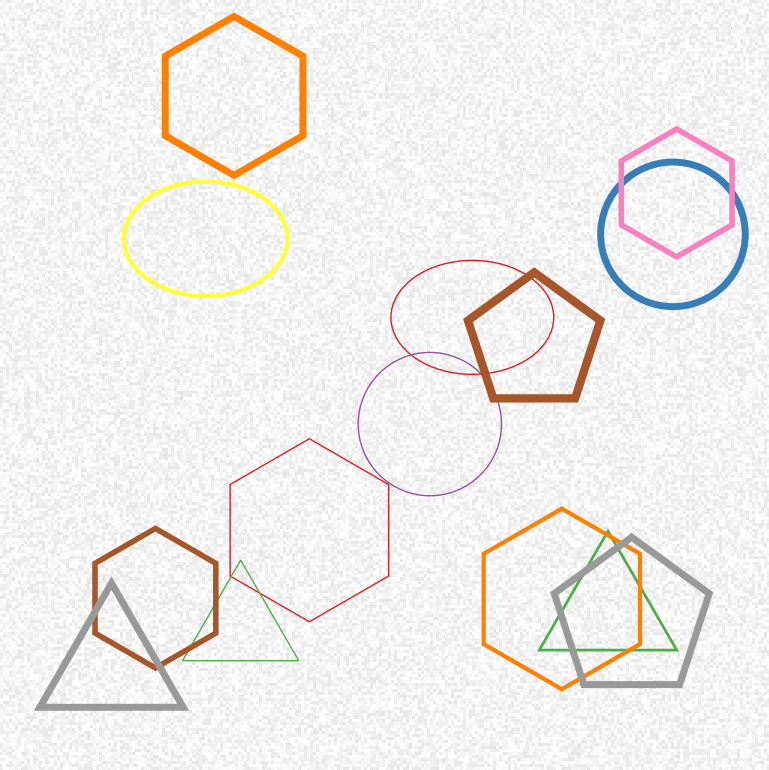[{"shape": "oval", "thickness": 0.5, "radius": 0.53, "center": [0.613, 0.588]}, {"shape": "hexagon", "thickness": 0.5, "radius": 0.59, "center": [0.402, 0.311]}, {"shape": "circle", "thickness": 2.5, "radius": 0.47, "center": [0.874, 0.696]}, {"shape": "triangle", "thickness": 0.5, "radius": 0.44, "center": [0.313, 0.186]}, {"shape": "triangle", "thickness": 1, "radius": 0.52, "center": [0.79, 0.207]}, {"shape": "circle", "thickness": 0.5, "radius": 0.47, "center": [0.558, 0.449]}, {"shape": "hexagon", "thickness": 2.5, "radius": 0.52, "center": [0.304, 0.875]}, {"shape": "hexagon", "thickness": 1.5, "radius": 0.59, "center": [0.73, 0.222]}, {"shape": "oval", "thickness": 1.5, "radius": 0.53, "center": [0.267, 0.69]}, {"shape": "pentagon", "thickness": 3, "radius": 0.45, "center": [0.694, 0.556]}, {"shape": "hexagon", "thickness": 2, "radius": 0.45, "center": [0.202, 0.223]}, {"shape": "hexagon", "thickness": 2, "radius": 0.42, "center": [0.879, 0.749]}, {"shape": "triangle", "thickness": 2.5, "radius": 0.54, "center": [0.145, 0.135]}, {"shape": "pentagon", "thickness": 2.5, "radius": 0.53, "center": [0.82, 0.196]}]